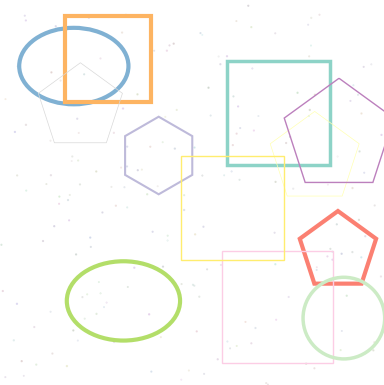[{"shape": "square", "thickness": 2.5, "radius": 0.67, "center": [0.723, 0.707]}, {"shape": "pentagon", "thickness": 0.5, "radius": 0.61, "center": [0.817, 0.589]}, {"shape": "hexagon", "thickness": 1.5, "radius": 0.5, "center": [0.412, 0.596]}, {"shape": "pentagon", "thickness": 3, "radius": 0.52, "center": [0.878, 0.348]}, {"shape": "oval", "thickness": 3, "radius": 0.71, "center": [0.192, 0.828]}, {"shape": "square", "thickness": 3, "radius": 0.56, "center": [0.281, 0.846]}, {"shape": "oval", "thickness": 3, "radius": 0.74, "center": [0.321, 0.218]}, {"shape": "square", "thickness": 1, "radius": 0.72, "center": [0.721, 0.202]}, {"shape": "pentagon", "thickness": 0.5, "radius": 0.57, "center": [0.209, 0.722]}, {"shape": "pentagon", "thickness": 1, "radius": 0.75, "center": [0.881, 0.647]}, {"shape": "circle", "thickness": 2.5, "radius": 0.53, "center": [0.893, 0.174]}, {"shape": "square", "thickness": 1, "radius": 0.67, "center": [0.604, 0.46]}]